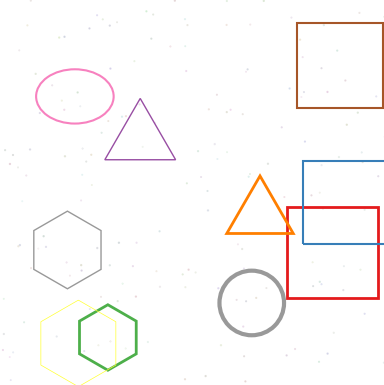[{"shape": "square", "thickness": 2, "radius": 0.59, "center": [0.863, 0.345]}, {"shape": "square", "thickness": 1.5, "radius": 0.54, "center": [0.893, 0.473]}, {"shape": "hexagon", "thickness": 2, "radius": 0.43, "center": [0.28, 0.123]}, {"shape": "triangle", "thickness": 1, "radius": 0.53, "center": [0.364, 0.638]}, {"shape": "triangle", "thickness": 2, "radius": 0.5, "center": [0.675, 0.443]}, {"shape": "hexagon", "thickness": 0.5, "radius": 0.56, "center": [0.204, 0.108]}, {"shape": "square", "thickness": 1.5, "radius": 0.56, "center": [0.883, 0.83]}, {"shape": "oval", "thickness": 1.5, "radius": 0.5, "center": [0.194, 0.75]}, {"shape": "hexagon", "thickness": 1, "radius": 0.5, "center": [0.175, 0.351]}, {"shape": "circle", "thickness": 3, "radius": 0.42, "center": [0.654, 0.213]}]